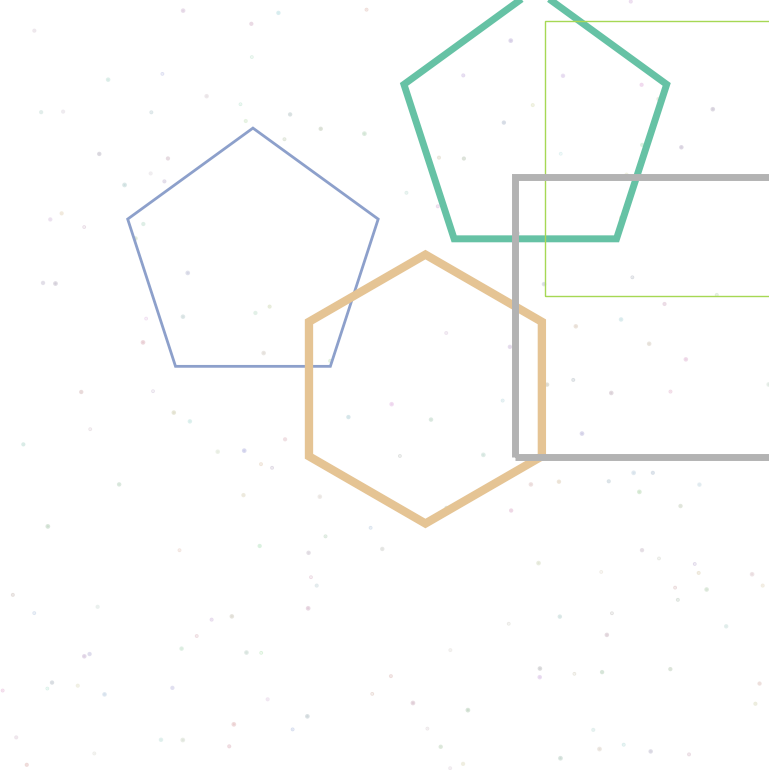[{"shape": "pentagon", "thickness": 2.5, "radius": 0.9, "center": [0.695, 0.835]}, {"shape": "pentagon", "thickness": 1, "radius": 0.86, "center": [0.328, 0.663]}, {"shape": "square", "thickness": 0.5, "radius": 0.89, "center": [0.887, 0.794]}, {"shape": "hexagon", "thickness": 3, "radius": 0.87, "center": [0.553, 0.495]}, {"shape": "square", "thickness": 2.5, "radius": 0.91, "center": [0.851, 0.588]}]